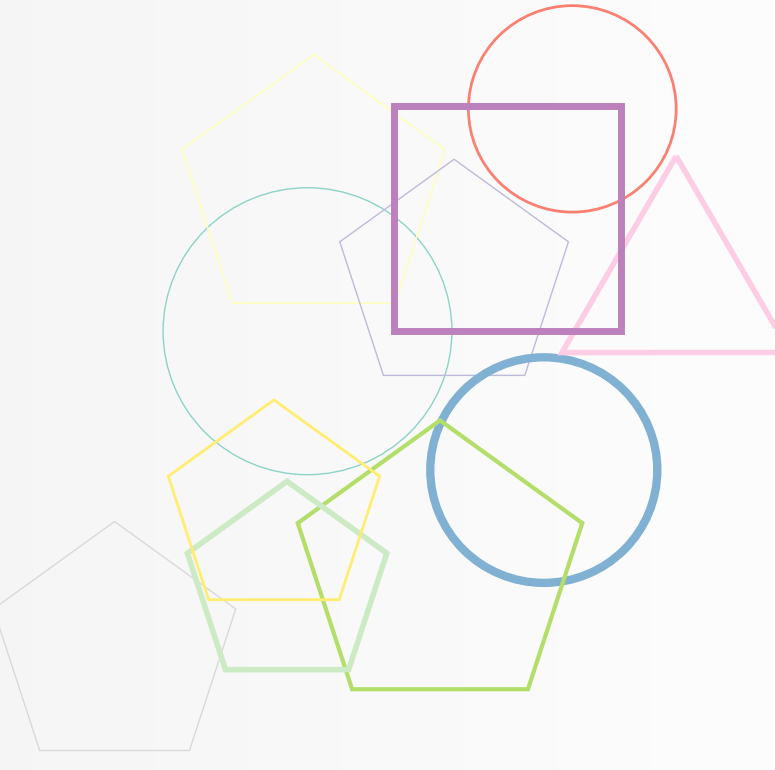[{"shape": "circle", "thickness": 0.5, "radius": 0.93, "center": [0.397, 0.57]}, {"shape": "pentagon", "thickness": 0.5, "radius": 0.89, "center": [0.405, 0.751]}, {"shape": "pentagon", "thickness": 0.5, "radius": 0.78, "center": [0.586, 0.638]}, {"shape": "circle", "thickness": 1, "radius": 0.67, "center": [0.738, 0.859]}, {"shape": "circle", "thickness": 3, "radius": 0.73, "center": [0.702, 0.389]}, {"shape": "pentagon", "thickness": 1.5, "radius": 0.96, "center": [0.568, 0.261]}, {"shape": "triangle", "thickness": 2, "radius": 0.85, "center": [0.872, 0.627]}, {"shape": "pentagon", "thickness": 0.5, "radius": 0.82, "center": [0.148, 0.158]}, {"shape": "square", "thickness": 2.5, "radius": 0.73, "center": [0.655, 0.716]}, {"shape": "pentagon", "thickness": 2, "radius": 0.68, "center": [0.37, 0.24]}, {"shape": "pentagon", "thickness": 1, "radius": 0.72, "center": [0.353, 0.337]}]